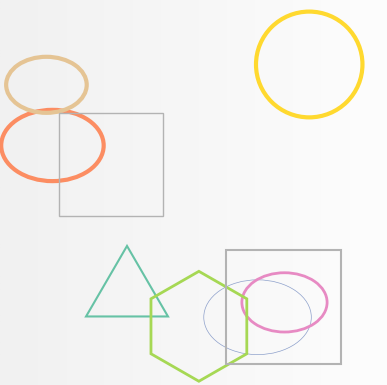[{"shape": "triangle", "thickness": 1.5, "radius": 0.61, "center": [0.328, 0.239]}, {"shape": "oval", "thickness": 3, "radius": 0.66, "center": [0.135, 0.622]}, {"shape": "oval", "thickness": 0.5, "radius": 0.69, "center": [0.665, 0.176]}, {"shape": "oval", "thickness": 2, "radius": 0.55, "center": [0.734, 0.215]}, {"shape": "hexagon", "thickness": 2, "radius": 0.71, "center": [0.513, 0.152]}, {"shape": "circle", "thickness": 3, "radius": 0.69, "center": [0.798, 0.833]}, {"shape": "oval", "thickness": 3, "radius": 0.52, "center": [0.12, 0.78]}, {"shape": "square", "thickness": 1.5, "radius": 0.74, "center": [0.732, 0.203]}, {"shape": "square", "thickness": 1, "radius": 0.67, "center": [0.287, 0.573]}]